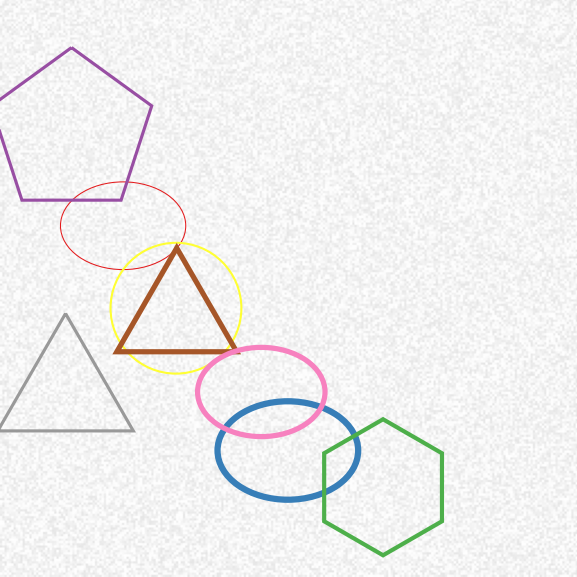[{"shape": "oval", "thickness": 0.5, "radius": 0.54, "center": [0.213, 0.608]}, {"shape": "oval", "thickness": 3, "radius": 0.61, "center": [0.498, 0.219]}, {"shape": "hexagon", "thickness": 2, "radius": 0.59, "center": [0.663, 0.155]}, {"shape": "pentagon", "thickness": 1.5, "radius": 0.73, "center": [0.124, 0.771]}, {"shape": "circle", "thickness": 1, "radius": 0.57, "center": [0.305, 0.465]}, {"shape": "triangle", "thickness": 2.5, "radius": 0.6, "center": [0.306, 0.45]}, {"shape": "oval", "thickness": 2.5, "radius": 0.55, "center": [0.452, 0.32]}, {"shape": "triangle", "thickness": 1.5, "radius": 0.68, "center": [0.114, 0.321]}]